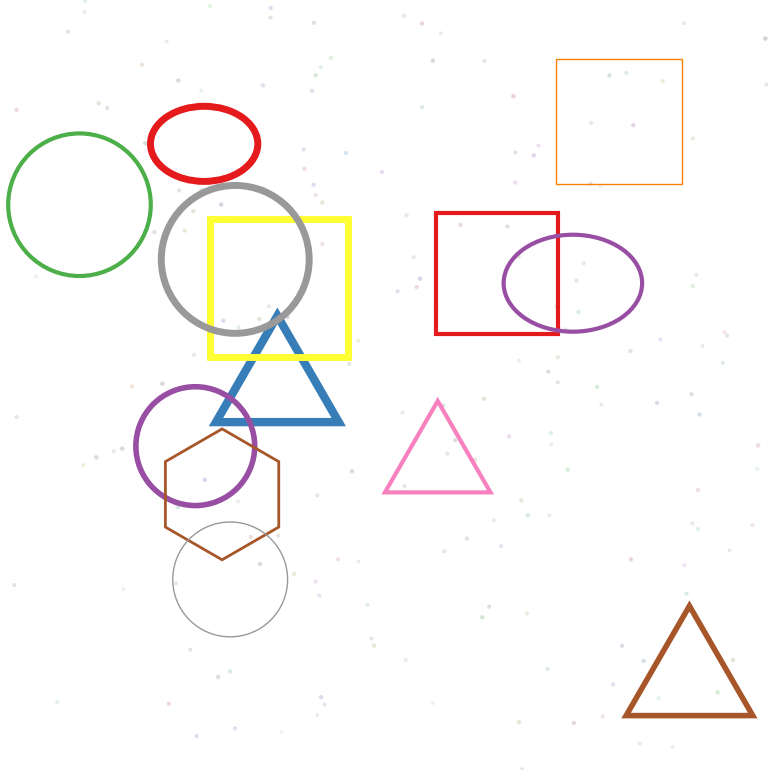[{"shape": "square", "thickness": 1.5, "radius": 0.39, "center": [0.645, 0.644]}, {"shape": "oval", "thickness": 2.5, "radius": 0.35, "center": [0.265, 0.813]}, {"shape": "triangle", "thickness": 3, "radius": 0.46, "center": [0.36, 0.498]}, {"shape": "circle", "thickness": 1.5, "radius": 0.46, "center": [0.103, 0.734]}, {"shape": "oval", "thickness": 1.5, "radius": 0.45, "center": [0.744, 0.632]}, {"shape": "circle", "thickness": 2, "radius": 0.39, "center": [0.254, 0.421]}, {"shape": "square", "thickness": 0.5, "radius": 0.41, "center": [0.804, 0.842]}, {"shape": "square", "thickness": 2.5, "radius": 0.45, "center": [0.363, 0.626]}, {"shape": "hexagon", "thickness": 1, "radius": 0.42, "center": [0.288, 0.358]}, {"shape": "triangle", "thickness": 2, "radius": 0.47, "center": [0.895, 0.118]}, {"shape": "triangle", "thickness": 1.5, "radius": 0.4, "center": [0.568, 0.4]}, {"shape": "circle", "thickness": 0.5, "radius": 0.37, "center": [0.299, 0.248]}, {"shape": "circle", "thickness": 2.5, "radius": 0.48, "center": [0.305, 0.663]}]